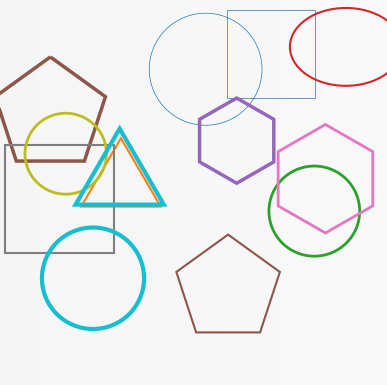[{"shape": "square", "thickness": 0.5, "radius": 0.57, "center": [0.7, 0.861]}, {"shape": "circle", "thickness": 0.5, "radius": 0.73, "center": [0.531, 0.82]}, {"shape": "triangle", "thickness": 1.5, "radius": 0.59, "center": [0.312, 0.523]}, {"shape": "circle", "thickness": 2, "radius": 0.59, "center": [0.811, 0.452]}, {"shape": "oval", "thickness": 1.5, "radius": 0.72, "center": [0.893, 0.878]}, {"shape": "hexagon", "thickness": 2.5, "radius": 0.55, "center": [0.611, 0.635]}, {"shape": "pentagon", "thickness": 2.5, "radius": 0.75, "center": [0.13, 0.703]}, {"shape": "pentagon", "thickness": 1.5, "radius": 0.7, "center": [0.589, 0.25]}, {"shape": "hexagon", "thickness": 2, "radius": 0.7, "center": [0.84, 0.536]}, {"shape": "square", "thickness": 1.5, "radius": 0.7, "center": [0.153, 0.482]}, {"shape": "circle", "thickness": 2, "radius": 0.53, "center": [0.17, 0.601]}, {"shape": "triangle", "thickness": 3, "radius": 0.66, "center": [0.309, 0.534]}, {"shape": "circle", "thickness": 3, "radius": 0.66, "center": [0.24, 0.277]}]